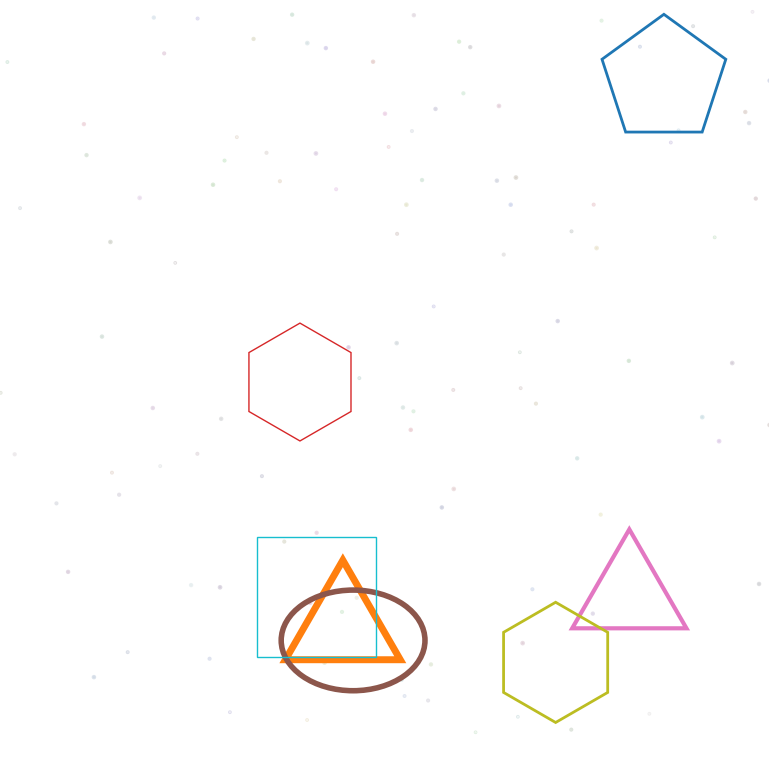[{"shape": "pentagon", "thickness": 1, "radius": 0.42, "center": [0.862, 0.897]}, {"shape": "triangle", "thickness": 2.5, "radius": 0.43, "center": [0.445, 0.186]}, {"shape": "hexagon", "thickness": 0.5, "radius": 0.38, "center": [0.39, 0.504]}, {"shape": "oval", "thickness": 2, "radius": 0.47, "center": [0.459, 0.168]}, {"shape": "triangle", "thickness": 1.5, "radius": 0.43, "center": [0.817, 0.227]}, {"shape": "hexagon", "thickness": 1, "radius": 0.39, "center": [0.722, 0.14]}, {"shape": "square", "thickness": 0.5, "radius": 0.39, "center": [0.411, 0.225]}]